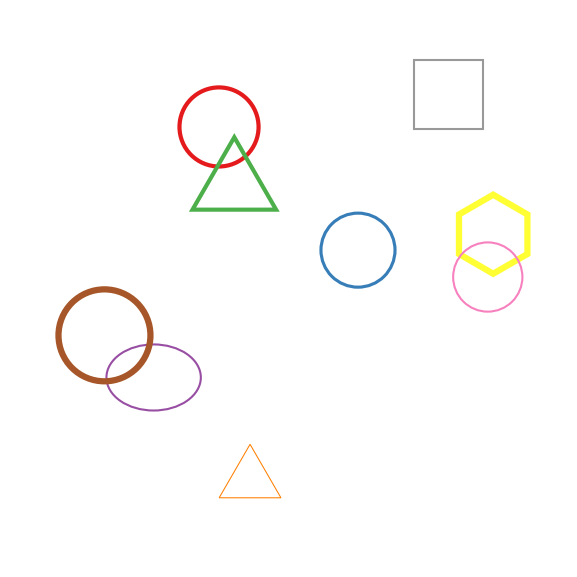[{"shape": "circle", "thickness": 2, "radius": 0.34, "center": [0.379, 0.779]}, {"shape": "circle", "thickness": 1.5, "radius": 0.32, "center": [0.62, 0.566]}, {"shape": "triangle", "thickness": 2, "radius": 0.42, "center": [0.406, 0.678]}, {"shape": "oval", "thickness": 1, "radius": 0.41, "center": [0.266, 0.346]}, {"shape": "triangle", "thickness": 0.5, "radius": 0.31, "center": [0.433, 0.168]}, {"shape": "hexagon", "thickness": 3, "radius": 0.34, "center": [0.854, 0.594]}, {"shape": "circle", "thickness": 3, "radius": 0.4, "center": [0.181, 0.418]}, {"shape": "circle", "thickness": 1, "radius": 0.3, "center": [0.845, 0.519]}, {"shape": "square", "thickness": 1, "radius": 0.3, "center": [0.777, 0.835]}]